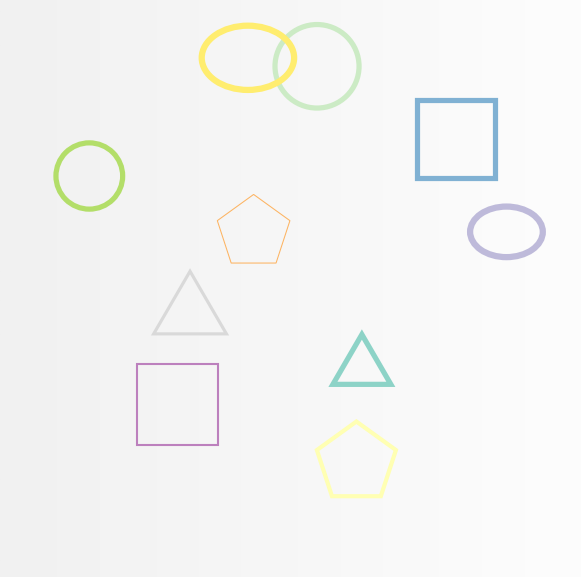[{"shape": "triangle", "thickness": 2.5, "radius": 0.29, "center": [0.623, 0.362]}, {"shape": "pentagon", "thickness": 2, "radius": 0.36, "center": [0.613, 0.198]}, {"shape": "oval", "thickness": 3, "radius": 0.31, "center": [0.871, 0.598]}, {"shape": "square", "thickness": 2.5, "radius": 0.34, "center": [0.785, 0.758]}, {"shape": "pentagon", "thickness": 0.5, "radius": 0.33, "center": [0.436, 0.597]}, {"shape": "circle", "thickness": 2.5, "radius": 0.29, "center": [0.154, 0.694]}, {"shape": "triangle", "thickness": 1.5, "radius": 0.36, "center": [0.327, 0.457]}, {"shape": "square", "thickness": 1, "radius": 0.35, "center": [0.306, 0.299]}, {"shape": "circle", "thickness": 2.5, "radius": 0.36, "center": [0.545, 0.884]}, {"shape": "oval", "thickness": 3, "radius": 0.4, "center": [0.427, 0.899]}]